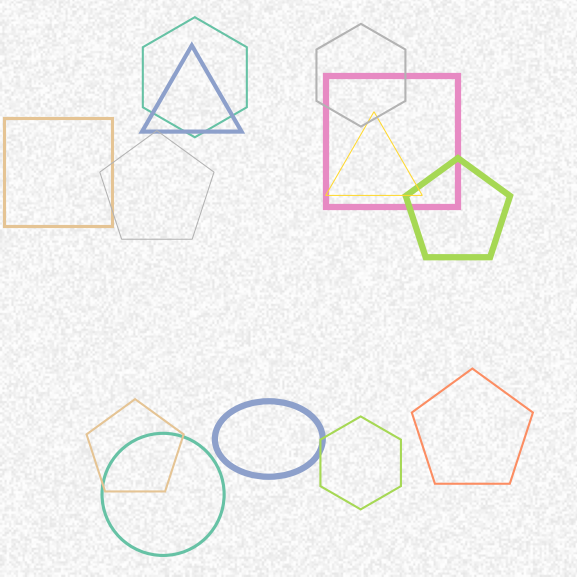[{"shape": "circle", "thickness": 1.5, "radius": 0.53, "center": [0.282, 0.143]}, {"shape": "hexagon", "thickness": 1, "radius": 0.52, "center": [0.337, 0.865]}, {"shape": "pentagon", "thickness": 1, "radius": 0.55, "center": [0.818, 0.251]}, {"shape": "triangle", "thickness": 2, "radius": 0.5, "center": [0.332, 0.821]}, {"shape": "oval", "thickness": 3, "radius": 0.47, "center": [0.465, 0.239]}, {"shape": "square", "thickness": 3, "radius": 0.57, "center": [0.679, 0.754]}, {"shape": "hexagon", "thickness": 1, "radius": 0.4, "center": [0.625, 0.198]}, {"shape": "pentagon", "thickness": 3, "radius": 0.47, "center": [0.793, 0.631]}, {"shape": "triangle", "thickness": 0.5, "radius": 0.48, "center": [0.648, 0.709]}, {"shape": "pentagon", "thickness": 1, "radius": 0.44, "center": [0.234, 0.22]}, {"shape": "square", "thickness": 1.5, "radius": 0.47, "center": [0.101, 0.701]}, {"shape": "pentagon", "thickness": 0.5, "radius": 0.52, "center": [0.272, 0.669]}, {"shape": "hexagon", "thickness": 1, "radius": 0.44, "center": [0.625, 0.869]}]